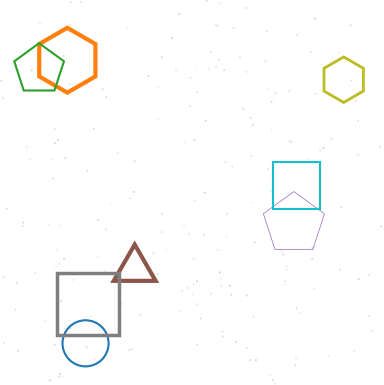[{"shape": "circle", "thickness": 1.5, "radius": 0.3, "center": [0.222, 0.108]}, {"shape": "hexagon", "thickness": 3, "radius": 0.42, "center": [0.175, 0.844]}, {"shape": "pentagon", "thickness": 1.5, "radius": 0.34, "center": [0.102, 0.82]}, {"shape": "pentagon", "thickness": 0.5, "radius": 0.42, "center": [0.763, 0.419]}, {"shape": "triangle", "thickness": 3, "radius": 0.31, "center": [0.35, 0.302]}, {"shape": "square", "thickness": 2.5, "radius": 0.4, "center": [0.229, 0.21]}, {"shape": "hexagon", "thickness": 2, "radius": 0.3, "center": [0.893, 0.793]}, {"shape": "square", "thickness": 1.5, "radius": 0.31, "center": [0.77, 0.518]}]